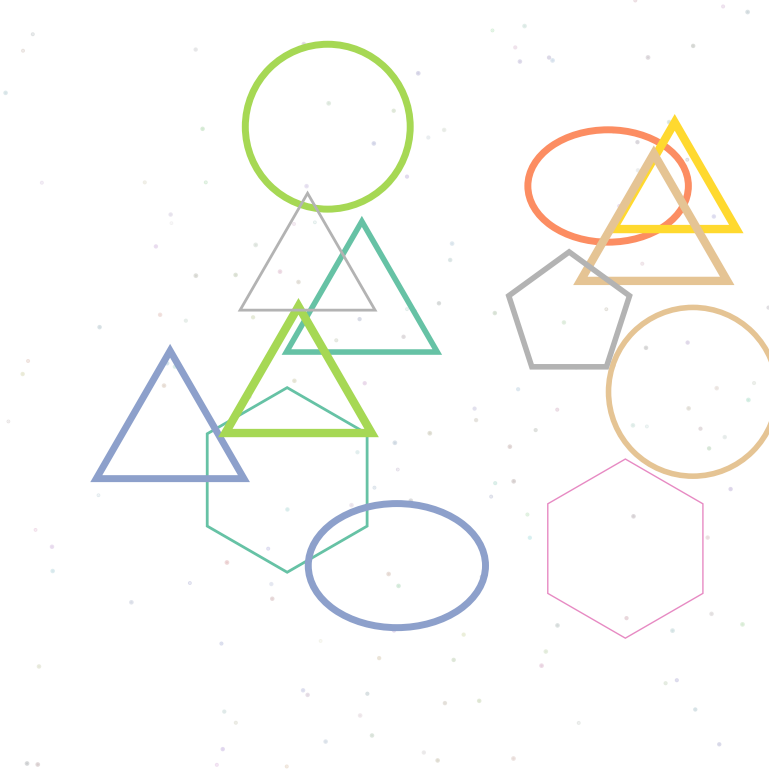[{"shape": "hexagon", "thickness": 1, "radius": 0.6, "center": [0.373, 0.377]}, {"shape": "triangle", "thickness": 2, "radius": 0.57, "center": [0.47, 0.599]}, {"shape": "oval", "thickness": 2.5, "radius": 0.52, "center": [0.79, 0.758]}, {"shape": "triangle", "thickness": 2.5, "radius": 0.55, "center": [0.221, 0.434]}, {"shape": "oval", "thickness": 2.5, "radius": 0.58, "center": [0.515, 0.265]}, {"shape": "hexagon", "thickness": 0.5, "radius": 0.58, "center": [0.812, 0.288]}, {"shape": "circle", "thickness": 2.5, "radius": 0.54, "center": [0.426, 0.835]}, {"shape": "triangle", "thickness": 3, "radius": 0.55, "center": [0.388, 0.492]}, {"shape": "triangle", "thickness": 3, "radius": 0.46, "center": [0.876, 0.749]}, {"shape": "circle", "thickness": 2, "radius": 0.55, "center": [0.9, 0.491]}, {"shape": "triangle", "thickness": 3, "radius": 0.55, "center": [0.849, 0.69]}, {"shape": "pentagon", "thickness": 2, "radius": 0.41, "center": [0.739, 0.59]}, {"shape": "triangle", "thickness": 1, "radius": 0.51, "center": [0.399, 0.648]}]